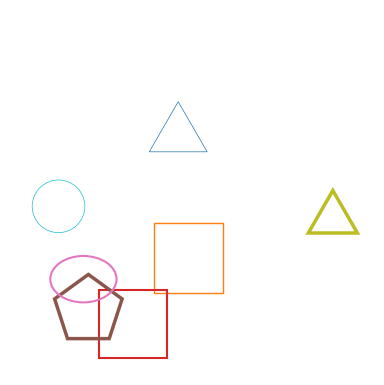[{"shape": "triangle", "thickness": 0.5, "radius": 0.43, "center": [0.463, 0.649]}, {"shape": "square", "thickness": 1, "radius": 0.45, "center": [0.489, 0.331]}, {"shape": "square", "thickness": 1.5, "radius": 0.44, "center": [0.345, 0.158]}, {"shape": "pentagon", "thickness": 2.5, "radius": 0.46, "center": [0.23, 0.195]}, {"shape": "oval", "thickness": 1.5, "radius": 0.43, "center": [0.217, 0.275]}, {"shape": "triangle", "thickness": 2.5, "radius": 0.37, "center": [0.865, 0.432]}, {"shape": "circle", "thickness": 0.5, "radius": 0.34, "center": [0.152, 0.464]}]